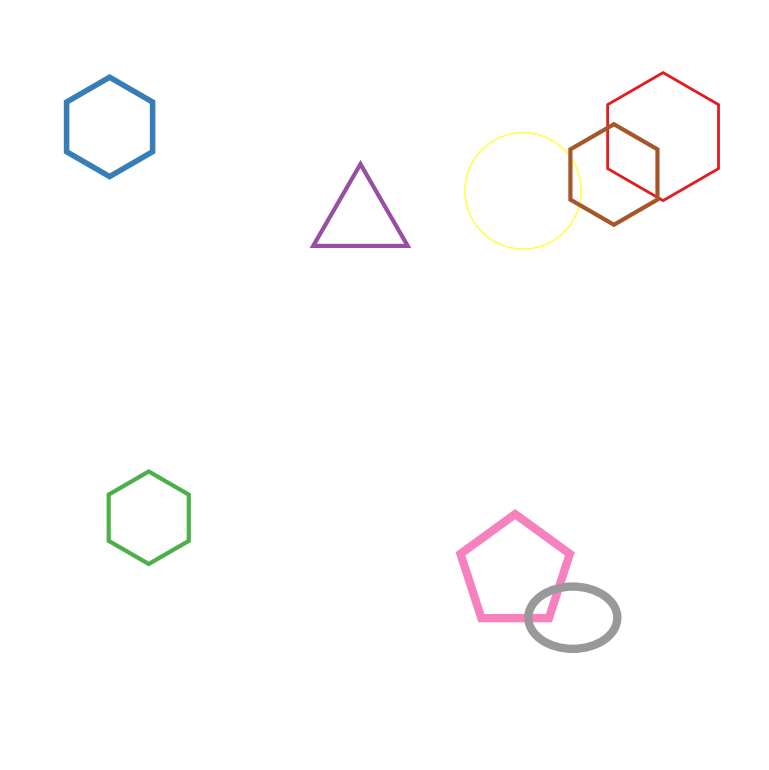[{"shape": "hexagon", "thickness": 1, "radius": 0.42, "center": [0.861, 0.823]}, {"shape": "hexagon", "thickness": 2, "radius": 0.32, "center": [0.142, 0.835]}, {"shape": "hexagon", "thickness": 1.5, "radius": 0.3, "center": [0.193, 0.328]}, {"shape": "triangle", "thickness": 1.5, "radius": 0.35, "center": [0.468, 0.716]}, {"shape": "circle", "thickness": 0.5, "radius": 0.38, "center": [0.679, 0.752]}, {"shape": "hexagon", "thickness": 1.5, "radius": 0.33, "center": [0.797, 0.773]}, {"shape": "pentagon", "thickness": 3, "radius": 0.37, "center": [0.669, 0.258]}, {"shape": "oval", "thickness": 3, "radius": 0.29, "center": [0.744, 0.198]}]